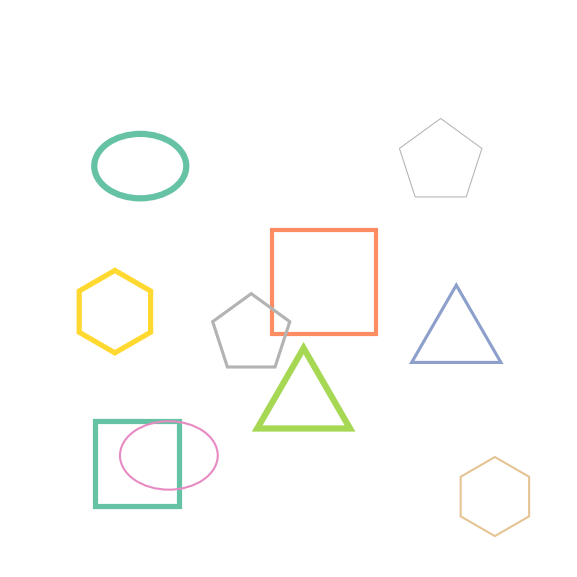[{"shape": "oval", "thickness": 3, "radius": 0.4, "center": [0.243, 0.711]}, {"shape": "square", "thickness": 2.5, "radius": 0.36, "center": [0.237, 0.197]}, {"shape": "square", "thickness": 2, "radius": 0.45, "center": [0.562, 0.511]}, {"shape": "triangle", "thickness": 1.5, "radius": 0.45, "center": [0.79, 0.416]}, {"shape": "oval", "thickness": 1, "radius": 0.42, "center": [0.292, 0.21]}, {"shape": "triangle", "thickness": 3, "radius": 0.46, "center": [0.526, 0.304]}, {"shape": "hexagon", "thickness": 2.5, "radius": 0.36, "center": [0.199, 0.46]}, {"shape": "hexagon", "thickness": 1, "radius": 0.34, "center": [0.857, 0.139]}, {"shape": "pentagon", "thickness": 1.5, "radius": 0.35, "center": [0.435, 0.42]}, {"shape": "pentagon", "thickness": 0.5, "radius": 0.38, "center": [0.763, 0.719]}]